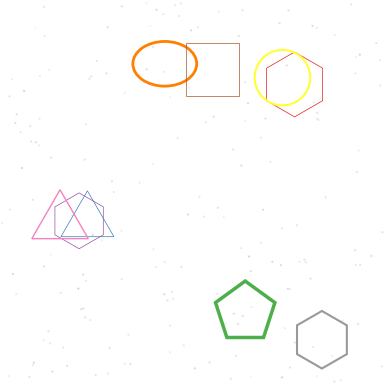[{"shape": "hexagon", "thickness": 0.5, "radius": 0.42, "center": [0.765, 0.781]}, {"shape": "triangle", "thickness": 0.5, "radius": 0.4, "center": [0.227, 0.425]}, {"shape": "pentagon", "thickness": 2.5, "radius": 0.41, "center": [0.637, 0.189]}, {"shape": "hexagon", "thickness": 0.5, "radius": 0.36, "center": [0.205, 0.426]}, {"shape": "oval", "thickness": 2, "radius": 0.41, "center": [0.428, 0.834]}, {"shape": "circle", "thickness": 1.5, "radius": 0.36, "center": [0.734, 0.798]}, {"shape": "square", "thickness": 0.5, "radius": 0.34, "center": [0.552, 0.819]}, {"shape": "triangle", "thickness": 1, "radius": 0.42, "center": [0.156, 0.422]}, {"shape": "hexagon", "thickness": 1.5, "radius": 0.37, "center": [0.836, 0.118]}]